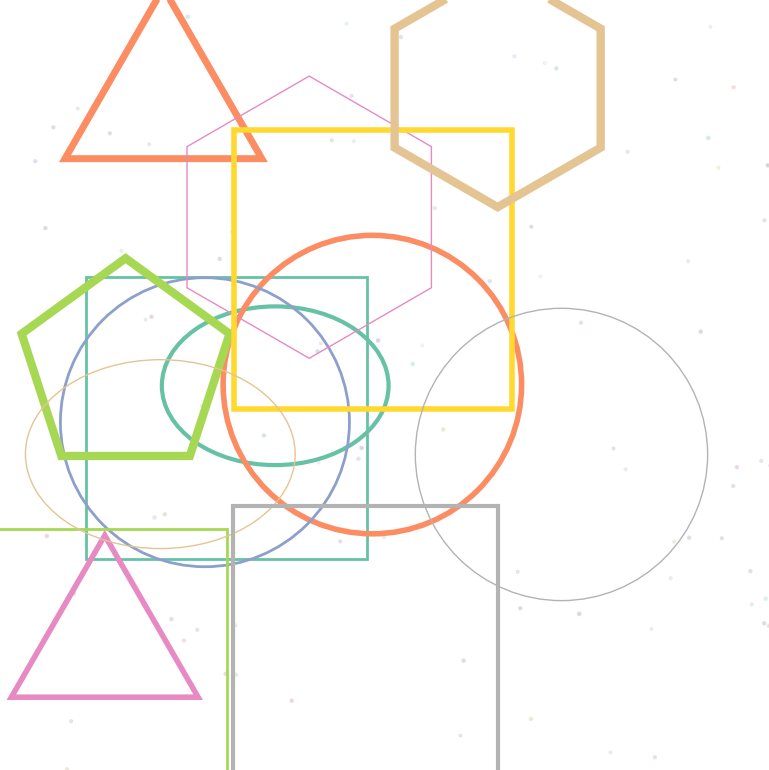[{"shape": "oval", "thickness": 1.5, "radius": 0.74, "center": [0.357, 0.499]}, {"shape": "square", "thickness": 1, "radius": 0.91, "center": [0.294, 0.457]}, {"shape": "triangle", "thickness": 2.5, "radius": 0.74, "center": [0.212, 0.868]}, {"shape": "circle", "thickness": 2, "radius": 0.97, "center": [0.484, 0.501]}, {"shape": "circle", "thickness": 1, "radius": 0.94, "center": [0.266, 0.452]}, {"shape": "hexagon", "thickness": 0.5, "radius": 0.92, "center": [0.402, 0.718]}, {"shape": "triangle", "thickness": 2, "radius": 0.7, "center": [0.136, 0.165]}, {"shape": "square", "thickness": 1, "radius": 0.9, "center": [0.114, 0.132]}, {"shape": "pentagon", "thickness": 3, "radius": 0.71, "center": [0.163, 0.523]}, {"shape": "square", "thickness": 2, "radius": 0.9, "center": [0.484, 0.65]}, {"shape": "oval", "thickness": 0.5, "radius": 0.88, "center": [0.208, 0.41]}, {"shape": "hexagon", "thickness": 3, "radius": 0.77, "center": [0.646, 0.886]}, {"shape": "square", "thickness": 1.5, "radius": 0.86, "center": [0.475, 0.17]}, {"shape": "circle", "thickness": 0.5, "radius": 0.95, "center": [0.729, 0.41]}]